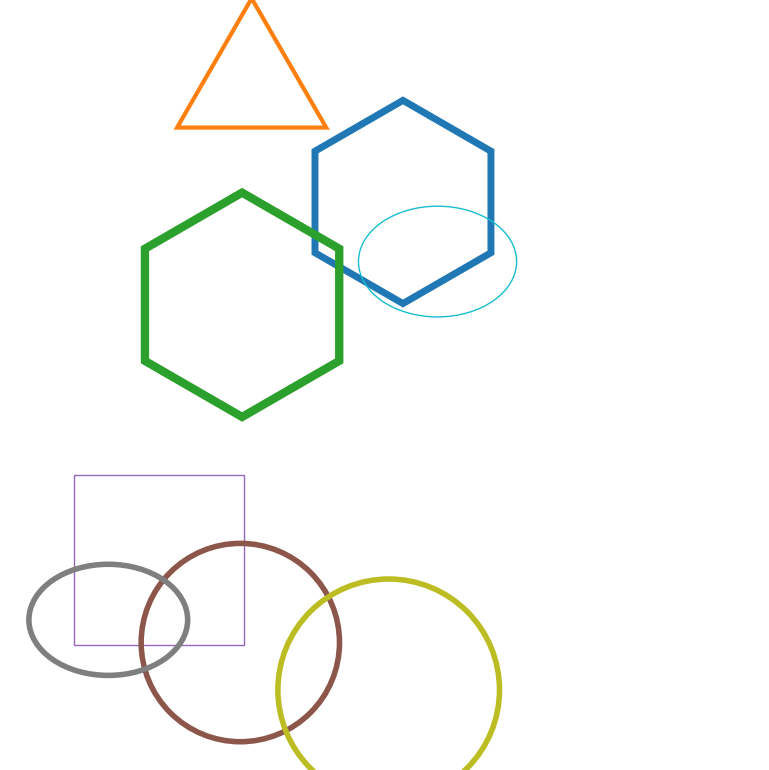[{"shape": "hexagon", "thickness": 2.5, "radius": 0.66, "center": [0.523, 0.738]}, {"shape": "triangle", "thickness": 1.5, "radius": 0.56, "center": [0.327, 0.89]}, {"shape": "hexagon", "thickness": 3, "radius": 0.73, "center": [0.314, 0.604]}, {"shape": "square", "thickness": 0.5, "radius": 0.55, "center": [0.206, 0.272]}, {"shape": "circle", "thickness": 2, "radius": 0.64, "center": [0.312, 0.166]}, {"shape": "oval", "thickness": 2, "radius": 0.52, "center": [0.141, 0.195]}, {"shape": "circle", "thickness": 2, "radius": 0.72, "center": [0.505, 0.104]}, {"shape": "oval", "thickness": 0.5, "radius": 0.51, "center": [0.568, 0.66]}]